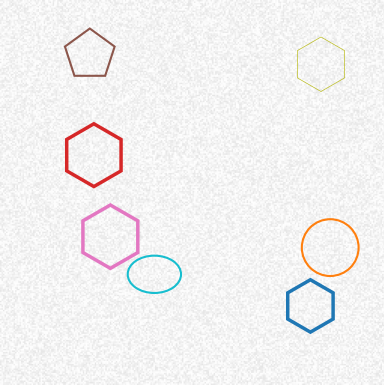[{"shape": "hexagon", "thickness": 2.5, "radius": 0.34, "center": [0.806, 0.205]}, {"shape": "circle", "thickness": 1.5, "radius": 0.37, "center": [0.858, 0.357]}, {"shape": "hexagon", "thickness": 2.5, "radius": 0.41, "center": [0.244, 0.597]}, {"shape": "pentagon", "thickness": 1.5, "radius": 0.34, "center": [0.233, 0.858]}, {"shape": "hexagon", "thickness": 2.5, "radius": 0.41, "center": [0.287, 0.385]}, {"shape": "hexagon", "thickness": 0.5, "radius": 0.35, "center": [0.834, 0.833]}, {"shape": "oval", "thickness": 1.5, "radius": 0.35, "center": [0.401, 0.287]}]